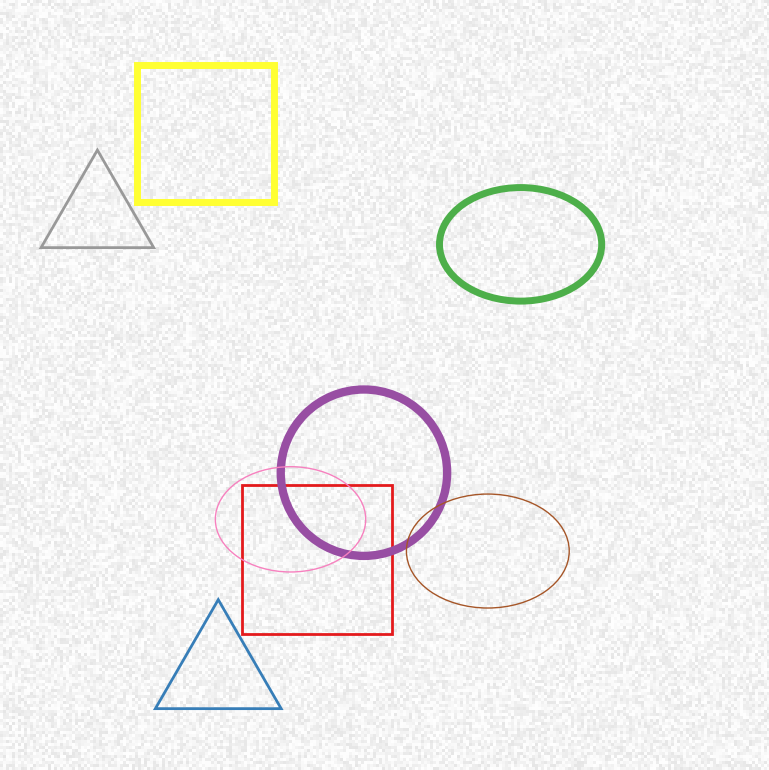[{"shape": "square", "thickness": 1, "radius": 0.49, "center": [0.411, 0.273]}, {"shape": "triangle", "thickness": 1, "radius": 0.47, "center": [0.283, 0.127]}, {"shape": "oval", "thickness": 2.5, "radius": 0.53, "center": [0.676, 0.683]}, {"shape": "circle", "thickness": 3, "radius": 0.54, "center": [0.473, 0.386]}, {"shape": "square", "thickness": 2.5, "radius": 0.44, "center": [0.266, 0.827]}, {"shape": "oval", "thickness": 0.5, "radius": 0.53, "center": [0.634, 0.284]}, {"shape": "oval", "thickness": 0.5, "radius": 0.49, "center": [0.377, 0.326]}, {"shape": "triangle", "thickness": 1, "radius": 0.42, "center": [0.126, 0.721]}]